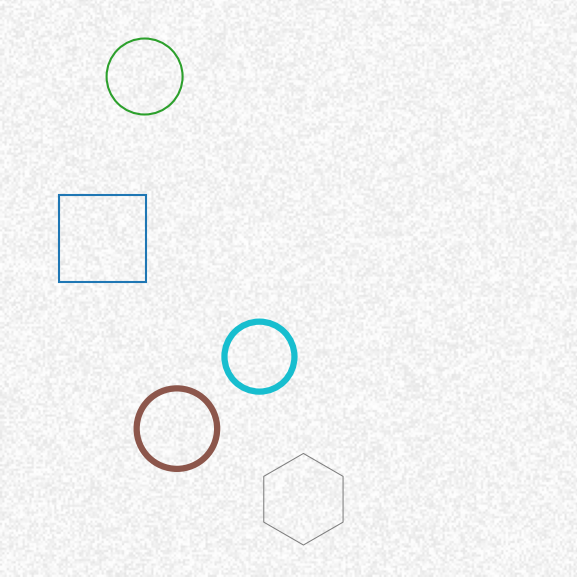[{"shape": "square", "thickness": 1, "radius": 0.38, "center": [0.178, 0.586]}, {"shape": "circle", "thickness": 1, "radius": 0.33, "center": [0.25, 0.867]}, {"shape": "circle", "thickness": 3, "radius": 0.35, "center": [0.306, 0.257]}, {"shape": "hexagon", "thickness": 0.5, "radius": 0.4, "center": [0.525, 0.135]}, {"shape": "circle", "thickness": 3, "radius": 0.3, "center": [0.449, 0.382]}]